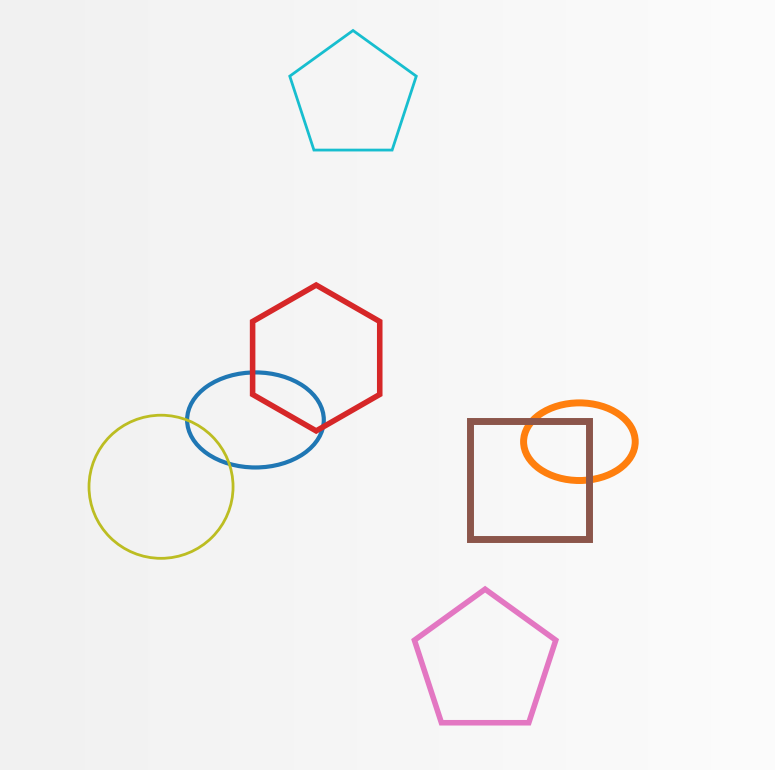[{"shape": "oval", "thickness": 1.5, "radius": 0.44, "center": [0.33, 0.455]}, {"shape": "oval", "thickness": 2.5, "radius": 0.36, "center": [0.748, 0.426]}, {"shape": "hexagon", "thickness": 2, "radius": 0.47, "center": [0.408, 0.535]}, {"shape": "square", "thickness": 2.5, "radius": 0.38, "center": [0.683, 0.377]}, {"shape": "pentagon", "thickness": 2, "radius": 0.48, "center": [0.626, 0.139]}, {"shape": "circle", "thickness": 1, "radius": 0.46, "center": [0.208, 0.368]}, {"shape": "pentagon", "thickness": 1, "radius": 0.43, "center": [0.456, 0.875]}]